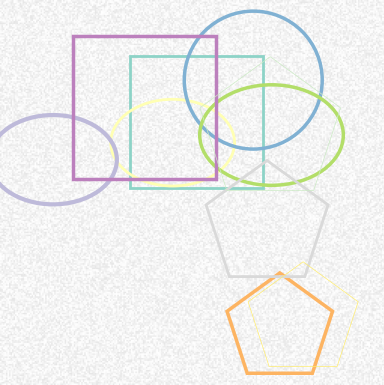[{"shape": "square", "thickness": 2, "radius": 0.86, "center": [0.51, 0.684]}, {"shape": "oval", "thickness": 2, "radius": 0.8, "center": [0.448, 0.629]}, {"shape": "oval", "thickness": 3, "radius": 0.83, "center": [0.138, 0.585]}, {"shape": "circle", "thickness": 2.5, "radius": 0.9, "center": [0.658, 0.792]}, {"shape": "pentagon", "thickness": 2.5, "radius": 0.72, "center": [0.727, 0.147]}, {"shape": "oval", "thickness": 2.5, "radius": 0.93, "center": [0.705, 0.649]}, {"shape": "pentagon", "thickness": 2, "radius": 0.83, "center": [0.694, 0.416]}, {"shape": "square", "thickness": 2.5, "radius": 0.93, "center": [0.376, 0.721]}, {"shape": "pentagon", "thickness": 0.5, "radius": 0.96, "center": [0.702, 0.661]}, {"shape": "pentagon", "thickness": 0.5, "radius": 0.75, "center": [0.787, 0.17]}]